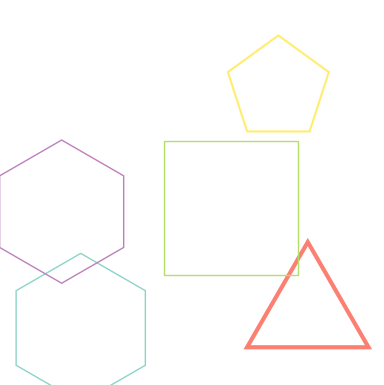[{"shape": "hexagon", "thickness": 1, "radius": 0.97, "center": [0.21, 0.148]}, {"shape": "triangle", "thickness": 3, "radius": 0.91, "center": [0.799, 0.189]}, {"shape": "square", "thickness": 1, "radius": 0.87, "center": [0.601, 0.461]}, {"shape": "hexagon", "thickness": 1, "radius": 0.93, "center": [0.16, 0.45]}, {"shape": "pentagon", "thickness": 1.5, "radius": 0.69, "center": [0.723, 0.77]}]